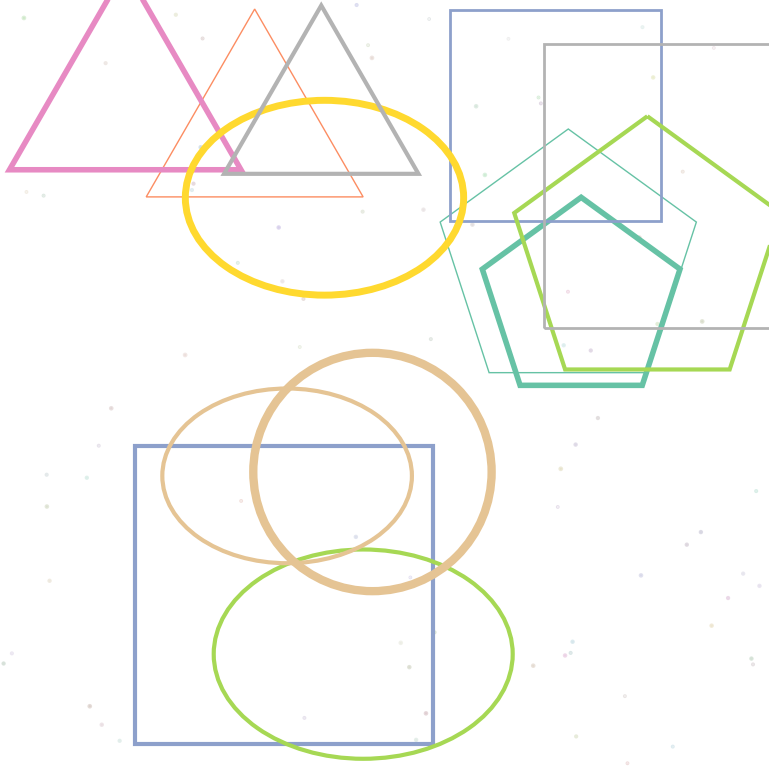[{"shape": "pentagon", "thickness": 2, "radius": 0.67, "center": [0.755, 0.609]}, {"shape": "pentagon", "thickness": 0.5, "radius": 0.87, "center": [0.738, 0.658]}, {"shape": "triangle", "thickness": 0.5, "radius": 0.81, "center": [0.331, 0.826]}, {"shape": "square", "thickness": 1.5, "radius": 0.97, "center": [0.369, 0.227]}, {"shape": "square", "thickness": 1, "radius": 0.68, "center": [0.722, 0.85]}, {"shape": "triangle", "thickness": 2, "radius": 0.87, "center": [0.163, 0.866]}, {"shape": "oval", "thickness": 1.5, "radius": 0.97, "center": [0.472, 0.15]}, {"shape": "pentagon", "thickness": 1.5, "radius": 0.91, "center": [0.841, 0.667]}, {"shape": "oval", "thickness": 2.5, "radius": 0.9, "center": [0.421, 0.743]}, {"shape": "circle", "thickness": 3, "radius": 0.77, "center": [0.484, 0.387]}, {"shape": "oval", "thickness": 1.5, "radius": 0.81, "center": [0.373, 0.382]}, {"shape": "square", "thickness": 1, "radius": 0.92, "center": [0.89, 0.759]}, {"shape": "triangle", "thickness": 1.5, "radius": 0.73, "center": [0.417, 0.847]}]